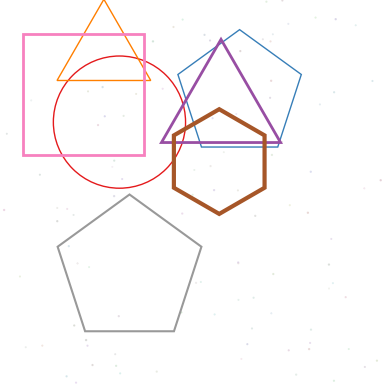[{"shape": "circle", "thickness": 1, "radius": 0.86, "center": [0.31, 0.683]}, {"shape": "pentagon", "thickness": 1, "radius": 0.84, "center": [0.622, 0.754]}, {"shape": "triangle", "thickness": 2, "radius": 0.89, "center": [0.574, 0.719]}, {"shape": "triangle", "thickness": 1, "radius": 0.7, "center": [0.27, 0.861]}, {"shape": "hexagon", "thickness": 3, "radius": 0.68, "center": [0.569, 0.58]}, {"shape": "square", "thickness": 2, "radius": 0.78, "center": [0.216, 0.754]}, {"shape": "pentagon", "thickness": 1.5, "radius": 0.98, "center": [0.336, 0.298]}]